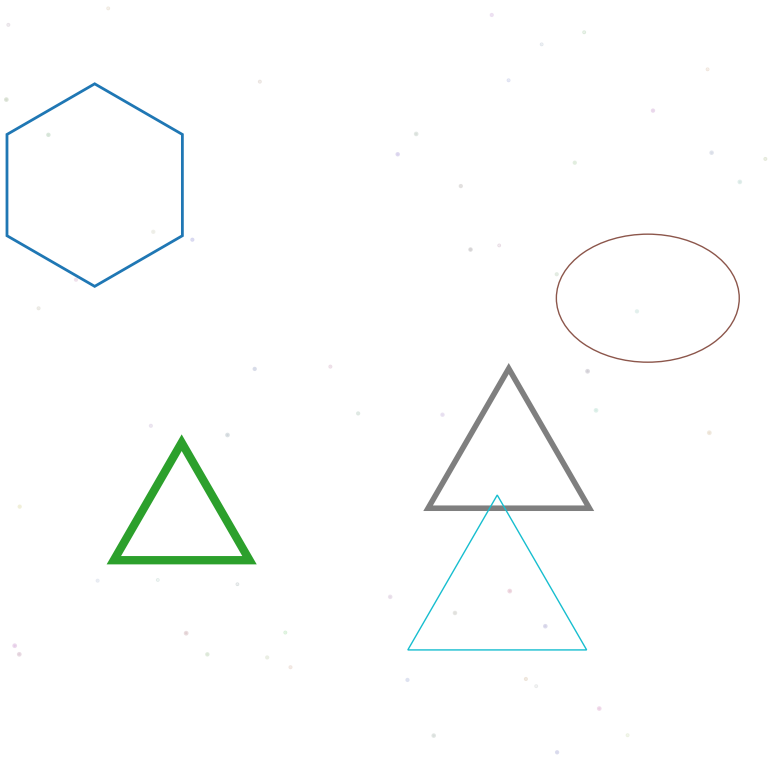[{"shape": "hexagon", "thickness": 1, "radius": 0.66, "center": [0.123, 0.76]}, {"shape": "triangle", "thickness": 3, "radius": 0.51, "center": [0.236, 0.323]}, {"shape": "oval", "thickness": 0.5, "radius": 0.59, "center": [0.841, 0.613]}, {"shape": "triangle", "thickness": 2, "radius": 0.6, "center": [0.661, 0.4]}, {"shape": "triangle", "thickness": 0.5, "radius": 0.67, "center": [0.646, 0.223]}]